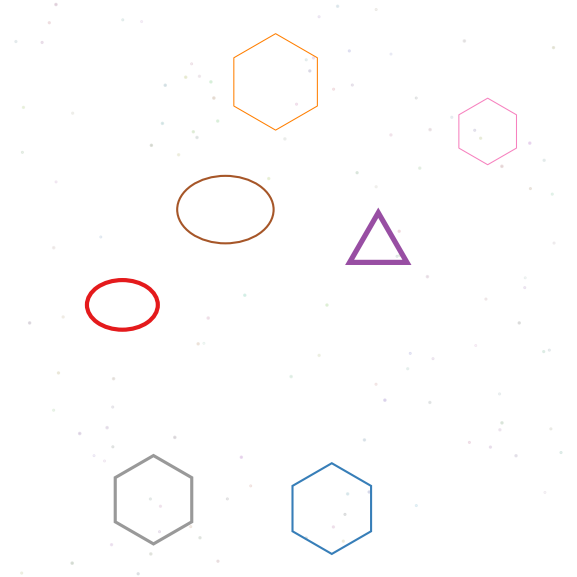[{"shape": "oval", "thickness": 2, "radius": 0.31, "center": [0.212, 0.471]}, {"shape": "hexagon", "thickness": 1, "radius": 0.39, "center": [0.575, 0.118]}, {"shape": "triangle", "thickness": 2.5, "radius": 0.29, "center": [0.655, 0.573]}, {"shape": "hexagon", "thickness": 0.5, "radius": 0.42, "center": [0.477, 0.857]}, {"shape": "oval", "thickness": 1, "radius": 0.42, "center": [0.39, 0.636]}, {"shape": "hexagon", "thickness": 0.5, "radius": 0.29, "center": [0.844, 0.772]}, {"shape": "hexagon", "thickness": 1.5, "radius": 0.38, "center": [0.266, 0.134]}]